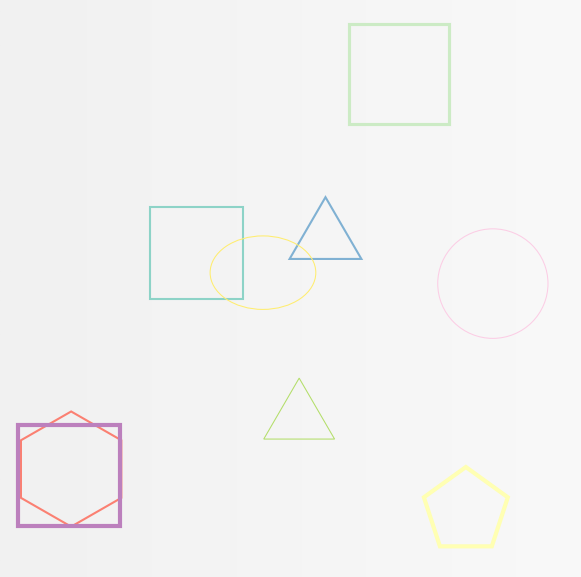[{"shape": "square", "thickness": 1, "radius": 0.4, "center": [0.338, 0.562]}, {"shape": "pentagon", "thickness": 2, "radius": 0.38, "center": [0.801, 0.115]}, {"shape": "hexagon", "thickness": 1, "radius": 0.5, "center": [0.122, 0.187]}, {"shape": "triangle", "thickness": 1, "radius": 0.36, "center": [0.56, 0.586]}, {"shape": "triangle", "thickness": 0.5, "radius": 0.35, "center": [0.515, 0.274]}, {"shape": "circle", "thickness": 0.5, "radius": 0.47, "center": [0.848, 0.508]}, {"shape": "square", "thickness": 2, "radius": 0.44, "center": [0.119, 0.175]}, {"shape": "square", "thickness": 1.5, "radius": 0.43, "center": [0.687, 0.871]}, {"shape": "oval", "thickness": 0.5, "radius": 0.45, "center": [0.452, 0.527]}]